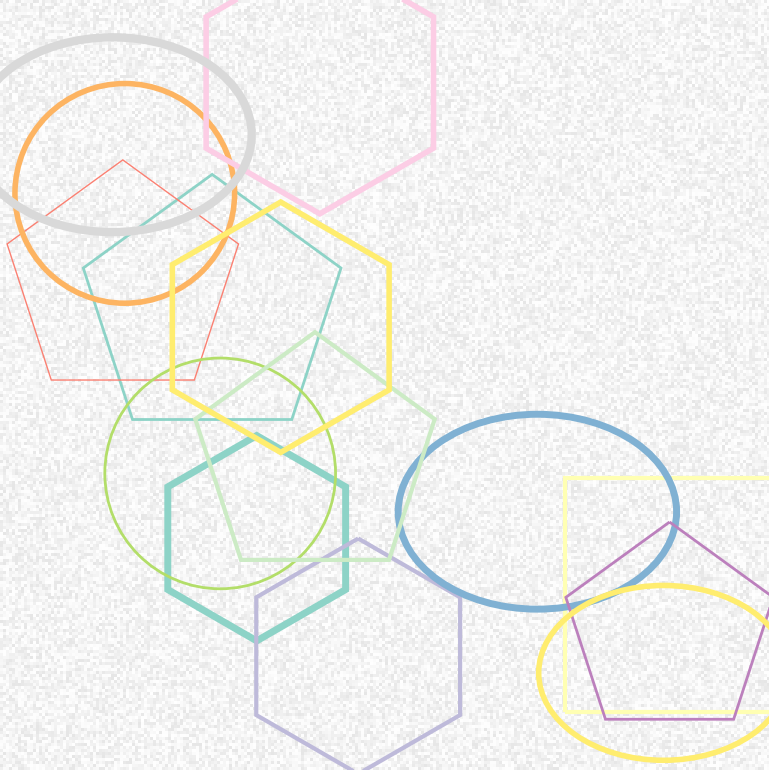[{"shape": "pentagon", "thickness": 1, "radius": 0.88, "center": [0.276, 0.598]}, {"shape": "hexagon", "thickness": 2.5, "radius": 0.67, "center": [0.333, 0.301]}, {"shape": "square", "thickness": 1.5, "radius": 0.76, "center": [0.885, 0.227]}, {"shape": "hexagon", "thickness": 1.5, "radius": 0.76, "center": [0.465, 0.148]}, {"shape": "pentagon", "thickness": 0.5, "radius": 0.79, "center": [0.159, 0.634]}, {"shape": "oval", "thickness": 2.5, "radius": 0.9, "center": [0.698, 0.335]}, {"shape": "circle", "thickness": 2, "radius": 0.71, "center": [0.162, 0.749]}, {"shape": "circle", "thickness": 1, "radius": 0.75, "center": [0.286, 0.385]}, {"shape": "hexagon", "thickness": 2, "radius": 0.85, "center": [0.415, 0.893]}, {"shape": "oval", "thickness": 3, "radius": 0.9, "center": [0.146, 0.825]}, {"shape": "pentagon", "thickness": 1, "radius": 0.71, "center": [0.87, 0.18]}, {"shape": "pentagon", "thickness": 1.5, "radius": 0.82, "center": [0.409, 0.405]}, {"shape": "oval", "thickness": 2, "radius": 0.81, "center": [0.862, 0.126]}, {"shape": "hexagon", "thickness": 2, "radius": 0.81, "center": [0.365, 0.575]}]